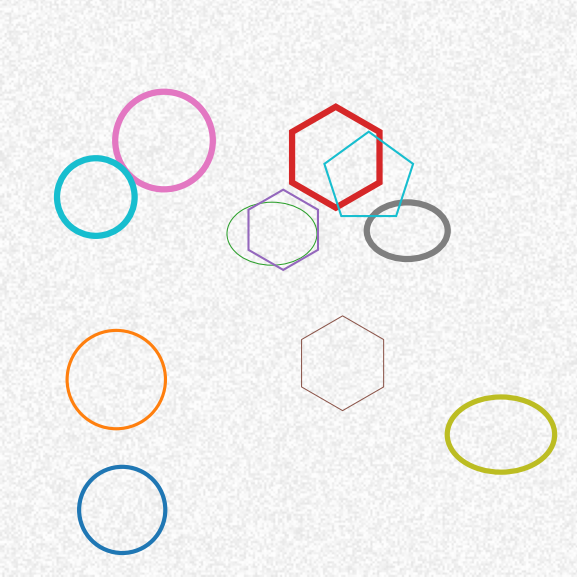[{"shape": "circle", "thickness": 2, "radius": 0.37, "center": [0.212, 0.116]}, {"shape": "circle", "thickness": 1.5, "radius": 0.43, "center": [0.201, 0.342]}, {"shape": "oval", "thickness": 0.5, "radius": 0.39, "center": [0.471, 0.594]}, {"shape": "hexagon", "thickness": 3, "radius": 0.44, "center": [0.581, 0.727]}, {"shape": "hexagon", "thickness": 1, "radius": 0.35, "center": [0.49, 0.601]}, {"shape": "hexagon", "thickness": 0.5, "radius": 0.41, "center": [0.593, 0.37]}, {"shape": "circle", "thickness": 3, "radius": 0.42, "center": [0.284, 0.756]}, {"shape": "oval", "thickness": 3, "radius": 0.35, "center": [0.705, 0.6]}, {"shape": "oval", "thickness": 2.5, "radius": 0.47, "center": [0.867, 0.247]}, {"shape": "pentagon", "thickness": 1, "radius": 0.4, "center": [0.638, 0.69]}, {"shape": "circle", "thickness": 3, "radius": 0.34, "center": [0.166, 0.658]}]